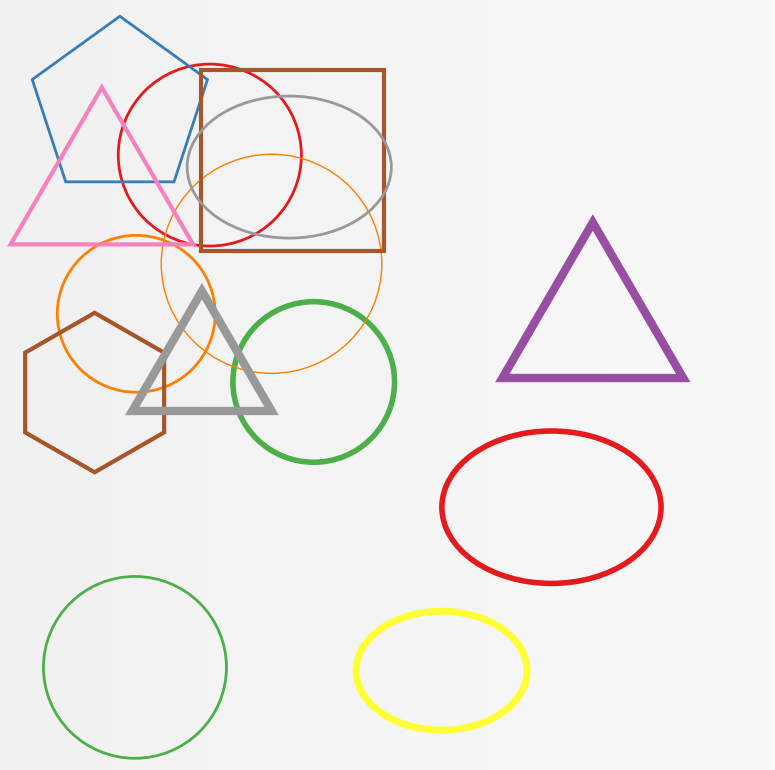[{"shape": "oval", "thickness": 2, "radius": 0.71, "center": [0.712, 0.341]}, {"shape": "circle", "thickness": 1, "radius": 0.59, "center": [0.271, 0.799]}, {"shape": "pentagon", "thickness": 1, "radius": 0.59, "center": [0.155, 0.86]}, {"shape": "circle", "thickness": 2, "radius": 0.52, "center": [0.405, 0.504]}, {"shape": "circle", "thickness": 1, "radius": 0.59, "center": [0.174, 0.133]}, {"shape": "triangle", "thickness": 3, "radius": 0.67, "center": [0.765, 0.576]}, {"shape": "circle", "thickness": 1, "radius": 0.51, "center": [0.176, 0.592]}, {"shape": "circle", "thickness": 0.5, "radius": 0.71, "center": [0.35, 0.657]}, {"shape": "oval", "thickness": 2.5, "radius": 0.55, "center": [0.57, 0.129]}, {"shape": "hexagon", "thickness": 1.5, "radius": 0.52, "center": [0.122, 0.49]}, {"shape": "square", "thickness": 1.5, "radius": 0.59, "center": [0.378, 0.792]}, {"shape": "triangle", "thickness": 1.5, "radius": 0.68, "center": [0.131, 0.751]}, {"shape": "triangle", "thickness": 3, "radius": 0.52, "center": [0.261, 0.518]}, {"shape": "oval", "thickness": 1, "radius": 0.66, "center": [0.373, 0.783]}]